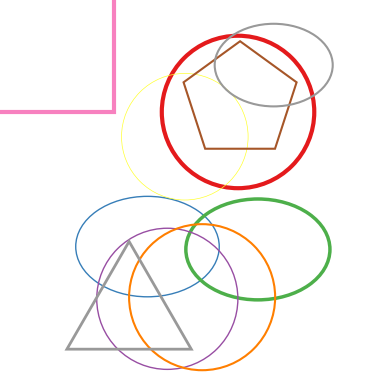[{"shape": "circle", "thickness": 3, "radius": 0.99, "center": [0.618, 0.709]}, {"shape": "oval", "thickness": 1, "radius": 0.93, "center": [0.383, 0.36]}, {"shape": "oval", "thickness": 2.5, "radius": 0.94, "center": [0.67, 0.352]}, {"shape": "circle", "thickness": 1, "radius": 0.92, "center": [0.435, 0.224]}, {"shape": "circle", "thickness": 1.5, "radius": 0.95, "center": [0.525, 0.228]}, {"shape": "circle", "thickness": 0.5, "radius": 0.82, "center": [0.48, 0.645]}, {"shape": "pentagon", "thickness": 1.5, "radius": 0.77, "center": [0.624, 0.739]}, {"shape": "square", "thickness": 3, "radius": 0.93, "center": [0.11, 0.894]}, {"shape": "oval", "thickness": 1.5, "radius": 0.77, "center": [0.711, 0.831]}, {"shape": "triangle", "thickness": 2, "radius": 0.93, "center": [0.335, 0.186]}]